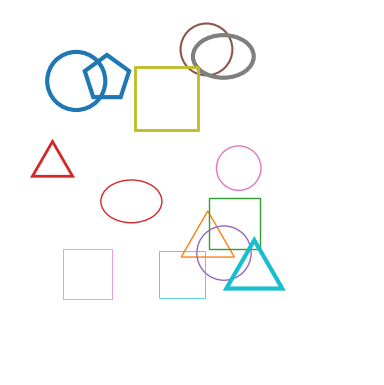[{"shape": "pentagon", "thickness": 3, "radius": 0.3, "center": [0.278, 0.797]}, {"shape": "circle", "thickness": 3, "radius": 0.38, "center": [0.198, 0.79]}, {"shape": "triangle", "thickness": 1, "radius": 0.4, "center": [0.54, 0.372]}, {"shape": "square", "thickness": 1, "radius": 0.34, "center": [0.609, 0.419]}, {"shape": "oval", "thickness": 1, "radius": 0.4, "center": [0.341, 0.477]}, {"shape": "triangle", "thickness": 2, "radius": 0.3, "center": [0.136, 0.572]}, {"shape": "circle", "thickness": 1, "radius": 0.35, "center": [0.582, 0.343]}, {"shape": "circle", "thickness": 1.5, "radius": 0.34, "center": [0.536, 0.872]}, {"shape": "circle", "thickness": 1, "radius": 0.29, "center": [0.62, 0.563]}, {"shape": "square", "thickness": 0.5, "radius": 0.32, "center": [0.228, 0.288]}, {"shape": "oval", "thickness": 3, "radius": 0.39, "center": [0.58, 0.853]}, {"shape": "square", "thickness": 2, "radius": 0.41, "center": [0.432, 0.744]}, {"shape": "square", "thickness": 0.5, "radius": 0.3, "center": [0.473, 0.287]}, {"shape": "triangle", "thickness": 3, "radius": 0.42, "center": [0.66, 0.292]}]